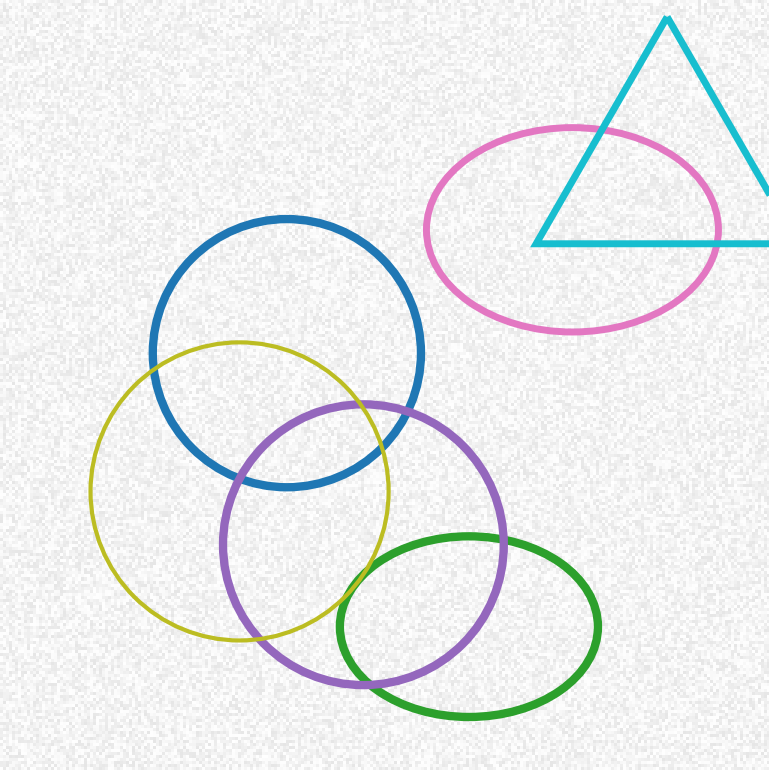[{"shape": "circle", "thickness": 3, "radius": 0.87, "center": [0.373, 0.541]}, {"shape": "oval", "thickness": 3, "radius": 0.84, "center": [0.609, 0.186]}, {"shape": "circle", "thickness": 3, "radius": 0.91, "center": [0.472, 0.293]}, {"shape": "oval", "thickness": 2.5, "radius": 0.95, "center": [0.743, 0.702]}, {"shape": "circle", "thickness": 1.5, "radius": 0.97, "center": [0.311, 0.362]}, {"shape": "triangle", "thickness": 2.5, "radius": 0.98, "center": [0.866, 0.782]}]